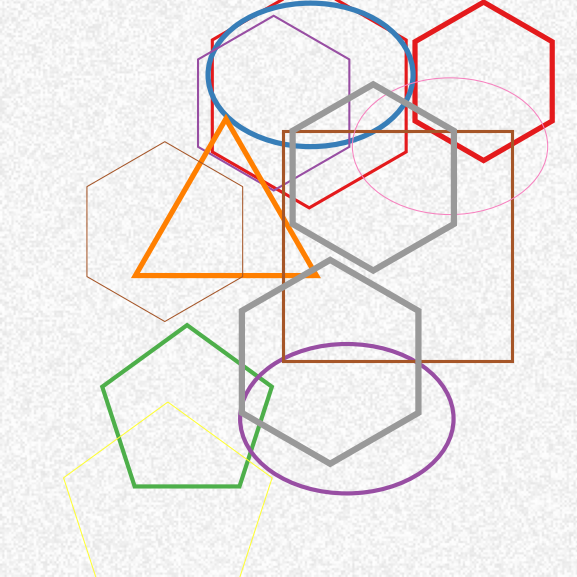[{"shape": "hexagon", "thickness": 1.5, "radius": 0.97, "center": [0.535, 0.833]}, {"shape": "hexagon", "thickness": 2.5, "radius": 0.69, "center": [0.837, 0.858]}, {"shape": "oval", "thickness": 2.5, "radius": 0.89, "center": [0.538, 0.869]}, {"shape": "pentagon", "thickness": 2, "radius": 0.77, "center": [0.324, 0.282]}, {"shape": "hexagon", "thickness": 1, "radius": 0.76, "center": [0.474, 0.821]}, {"shape": "oval", "thickness": 2, "radius": 0.92, "center": [0.601, 0.274]}, {"shape": "triangle", "thickness": 2.5, "radius": 0.9, "center": [0.391, 0.612]}, {"shape": "pentagon", "thickness": 0.5, "radius": 0.95, "center": [0.291, 0.113]}, {"shape": "hexagon", "thickness": 0.5, "radius": 0.78, "center": [0.285, 0.598]}, {"shape": "square", "thickness": 1.5, "radius": 0.99, "center": [0.688, 0.573]}, {"shape": "oval", "thickness": 0.5, "radius": 0.85, "center": [0.779, 0.746]}, {"shape": "hexagon", "thickness": 3, "radius": 0.81, "center": [0.646, 0.692]}, {"shape": "hexagon", "thickness": 3, "radius": 0.88, "center": [0.572, 0.373]}]